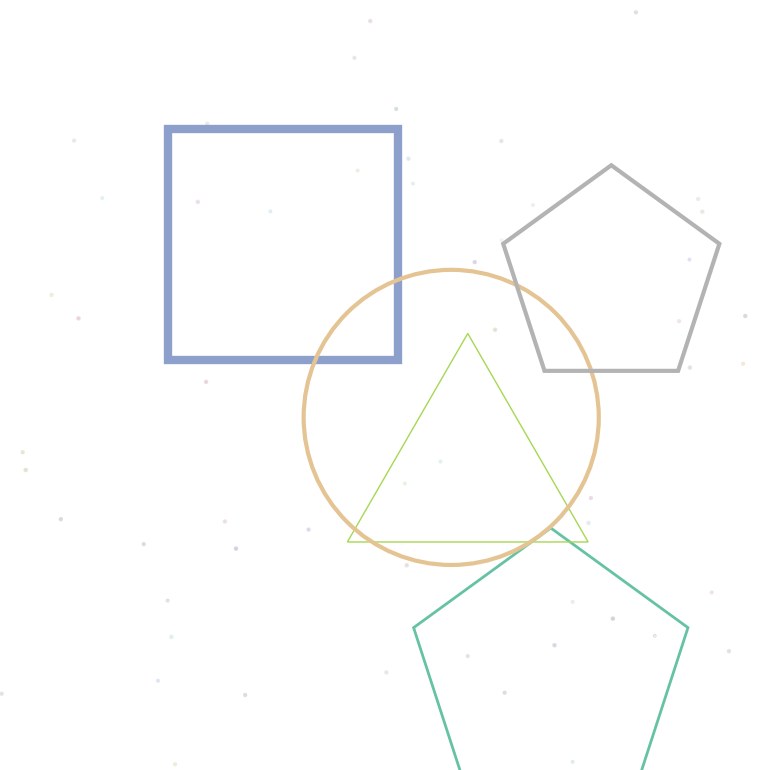[{"shape": "pentagon", "thickness": 1, "radius": 0.94, "center": [0.715, 0.127]}, {"shape": "square", "thickness": 3, "radius": 0.75, "center": [0.368, 0.682]}, {"shape": "triangle", "thickness": 0.5, "radius": 0.9, "center": [0.607, 0.386]}, {"shape": "circle", "thickness": 1.5, "radius": 0.96, "center": [0.586, 0.458]}, {"shape": "pentagon", "thickness": 1.5, "radius": 0.74, "center": [0.794, 0.638]}]